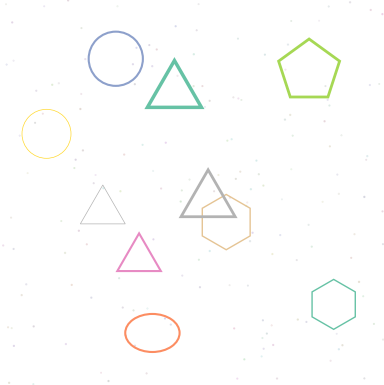[{"shape": "hexagon", "thickness": 1, "radius": 0.32, "center": [0.867, 0.209]}, {"shape": "triangle", "thickness": 2.5, "radius": 0.41, "center": [0.453, 0.762]}, {"shape": "oval", "thickness": 1.5, "radius": 0.35, "center": [0.396, 0.135]}, {"shape": "circle", "thickness": 1.5, "radius": 0.35, "center": [0.301, 0.847]}, {"shape": "triangle", "thickness": 1.5, "radius": 0.33, "center": [0.361, 0.329]}, {"shape": "pentagon", "thickness": 2, "radius": 0.42, "center": [0.803, 0.815]}, {"shape": "circle", "thickness": 0.5, "radius": 0.32, "center": [0.121, 0.652]}, {"shape": "hexagon", "thickness": 1, "radius": 0.36, "center": [0.588, 0.423]}, {"shape": "triangle", "thickness": 0.5, "radius": 0.34, "center": [0.267, 0.452]}, {"shape": "triangle", "thickness": 2, "radius": 0.41, "center": [0.541, 0.478]}]